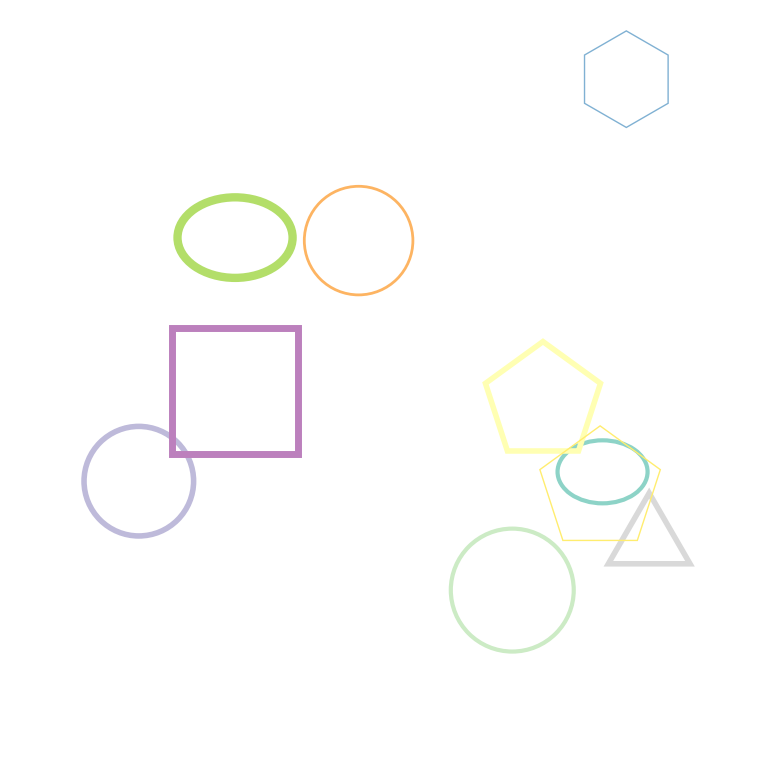[{"shape": "oval", "thickness": 1.5, "radius": 0.29, "center": [0.783, 0.387]}, {"shape": "pentagon", "thickness": 2, "radius": 0.39, "center": [0.705, 0.478]}, {"shape": "circle", "thickness": 2, "radius": 0.36, "center": [0.18, 0.375]}, {"shape": "hexagon", "thickness": 0.5, "radius": 0.31, "center": [0.813, 0.897]}, {"shape": "circle", "thickness": 1, "radius": 0.35, "center": [0.466, 0.688]}, {"shape": "oval", "thickness": 3, "radius": 0.37, "center": [0.305, 0.691]}, {"shape": "triangle", "thickness": 2, "radius": 0.31, "center": [0.843, 0.298]}, {"shape": "square", "thickness": 2.5, "radius": 0.41, "center": [0.305, 0.493]}, {"shape": "circle", "thickness": 1.5, "radius": 0.4, "center": [0.665, 0.234]}, {"shape": "pentagon", "thickness": 0.5, "radius": 0.41, "center": [0.779, 0.365]}]